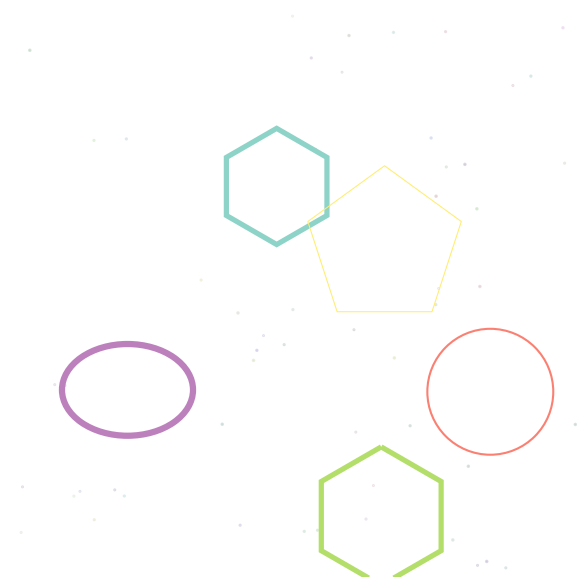[{"shape": "hexagon", "thickness": 2.5, "radius": 0.5, "center": [0.479, 0.676]}, {"shape": "circle", "thickness": 1, "radius": 0.55, "center": [0.849, 0.321]}, {"shape": "hexagon", "thickness": 2.5, "radius": 0.6, "center": [0.66, 0.105]}, {"shape": "oval", "thickness": 3, "radius": 0.57, "center": [0.221, 0.324]}, {"shape": "pentagon", "thickness": 0.5, "radius": 0.7, "center": [0.666, 0.572]}]